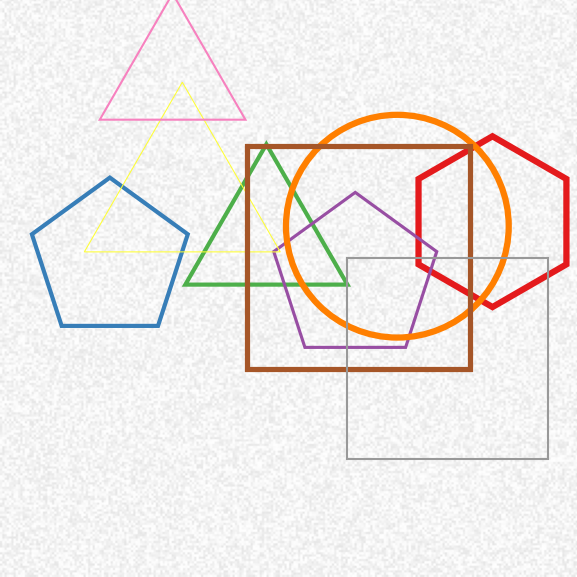[{"shape": "hexagon", "thickness": 3, "radius": 0.74, "center": [0.853, 0.615]}, {"shape": "pentagon", "thickness": 2, "radius": 0.71, "center": [0.19, 0.55]}, {"shape": "triangle", "thickness": 2, "radius": 0.81, "center": [0.461, 0.587]}, {"shape": "pentagon", "thickness": 1.5, "radius": 0.74, "center": [0.615, 0.518]}, {"shape": "circle", "thickness": 3, "radius": 0.96, "center": [0.688, 0.607]}, {"shape": "triangle", "thickness": 0.5, "radius": 0.98, "center": [0.316, 0.661]}, {"shape": "square", "thickness": 2.5, "radius": 0.96, "center": [0.621, 0.553]}, {"shape": "triangle", "thickness": 1, "radius": 0.73, "center": [0.299, 0.865]}, {"shape": "square", "thickness": 1, "radius": 0.87, "center": [0.775, 0.379]}]